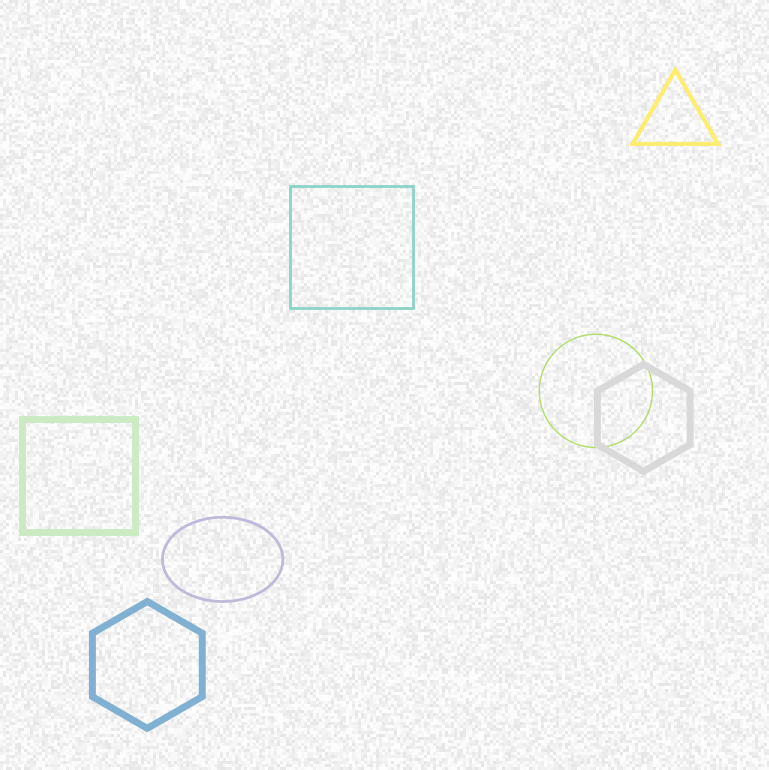[{"shape": "square", "thickness": 1, "radius": 0.4, "center": [0.456, 0.679]}, {"shape": "oval", "thickness": 1, "radius": 0.39, "center": [0.289, 0.274]}, {"shape": "hexagon", "thickness": 2.5, "radius": 0.41, "center": [0.191, 0.136]}, {"shape": "circle", "thickness": 0.5, "radius": 0.37, "center": [0.774, 0.492]}, {"shape": "hexagon", "thickness": 2.5, "radius": 0.35, "center": [0.836, 0.457]}, {"shape": "square", "thickness": 2.5, "radius": 0.37, "center": [0.102, 0.382]}, {"shape": "triangle", "thickness": 1.5, "radius": 0.32, "center": [0.877, 0.845]}]